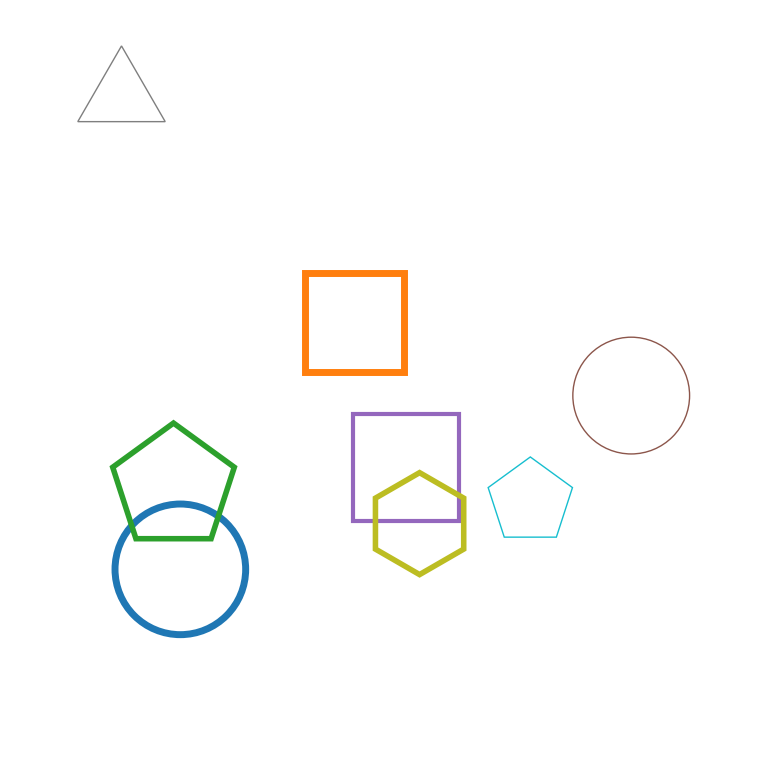[{"shape": "circle", "thickness": 2.5, "radius": 0.42, "center": [0.234, 0.261]}, {"shape": "square", "thickness": 2.5, "radius": 0.32, "center": [0.46, 0.582]}, {"shape": "pentagon", "thickness": 2, "radius": 0.42, "center": [0.225, 0.368]}, {"shape": "square", "thickness": 1.5, "radius": 0.35, "center": [0.527, 0.393]}, {"shape": "circle", "thickness": 0.5, "radius": 0.38, "center": [0.82, 0.486]}, {"shape": "triangle", "thickness": 0.5, "radius": 0.33, "center": [0.158, 0.875]}, {"shape": "hexagon", "thickness": 2, "radius": 0.33, "center": [0.545, 0.32]}, {"shape": "pentagon", "thickness": 0.5, "radius": 0.29, "center": [0.689, 0.349]}]